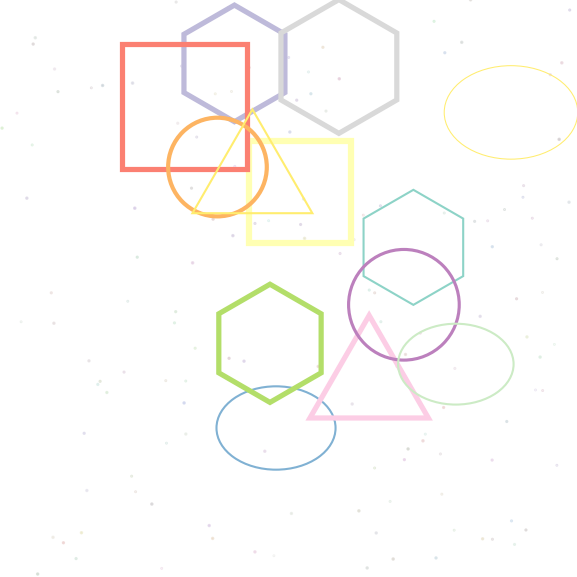[{"shape": "hexagon", "thickness": 1, "radius": 0.5, "center": [0.716, 0.571]}, {"shape": "square", "thickness": 3, "radius": 0.44, "center": [0.52, 0.667]}, {"shape": "hexagon", "thickness": 2.5, "radius": 0.5, "center": [0.406, 0.889]}, {"shape": "square", "thickness": 2.5, "radius": 0.54, "center": [0.32, 0.815]}, {"shape": "oval", "thickness": 1, "radius": 0.52, "center": [0.478, 0.258]}, {"shape": "circle", "thickness": 2, "radius": 0.43, "center": [0.377, 0.71]}, {"shape": "hexagon", "thickness": 2.5, "radius": 0.51, "center": [0.467, 0.405]}, {"shape": "triangle", "thickness": 2.5, "radius": 0.59, "center": [0.639, 0.335]}, {"shape": "hexagon", "thickness": 2.5, "radius": 0.58, "center": [0.587, 0.884]}, {"shape": "circle", "thickness": 1.5, "radius": 0.48, "center": [0.699, 0.471]}, {"shape": "oval", "thickness": 1, "radius": 0.5, "center": [0.789, 0.369]}, {"shape": "triangle", "thickness": 1, "radius": 0.6, "center": [0.437, 0.69]}, {"shape": "oval", "thickness": 0.5, "radius": 0.58, "center": [0.885, 0.804]}]